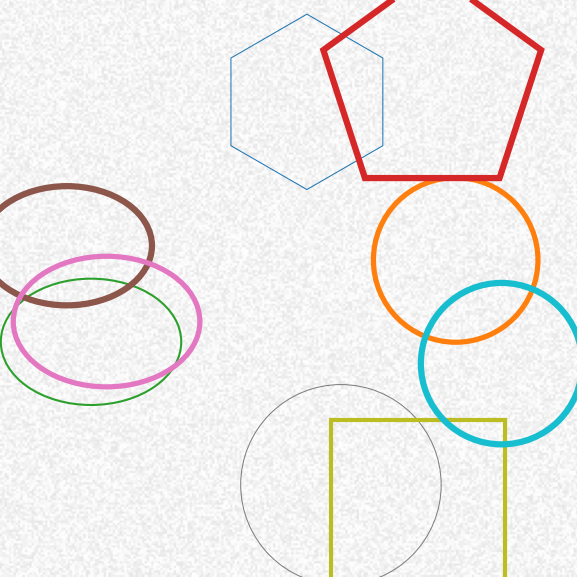[{"shape": "hexagon", "thickness": 0.5, "radius": 0.76, "center": [0.531, 0.823]}, {"shape": "circle", "thickness": 2.5, "radius": 0.71, "center": [0.789, 0.549]}, {"shape": "oval", "thickness": 1, "radius": 0.78, "center": [0.158, 0.407]}, {"shape": "pentagon", "thickness": 3, "radius": 0.99, "center": [0.748, 0.851]}, {"shape": "oval", "thickness": 3, "radius": 0.74, "center": [0.116, 0.574]}, {"shape": "oval", "thickness": 2.5, "radius": 0.81, "center": [0.185, 0.442]}, {"shape": "circle", "thickness": 0.5, "radius": 0.87, "center": [0.59, 0.16]}, {"shape": "square", "thickness": 2, "radius": 0.75, "center": [0.724, 0.121]}, {"shape": "circle", "thickness": 3, "radius": 0.7, "center": [0.868, 0.369]}]